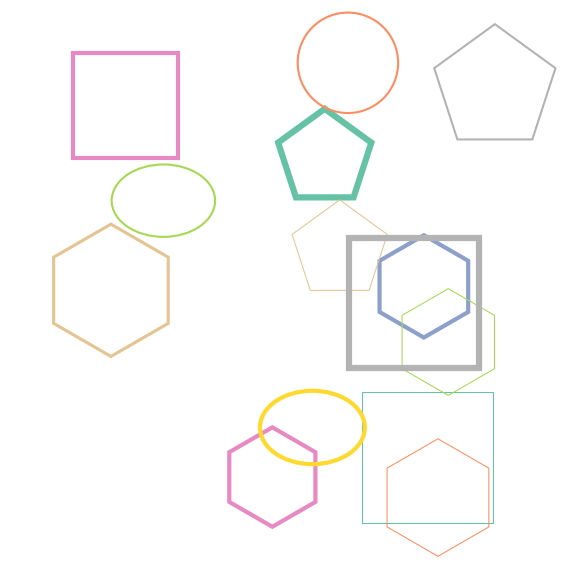[{"shape": "pentagon", "thickness": 3, "radius": 0.42, "center": [0.562, 0.726]}, {"shape": "square", "thickness": 0.5, "radius": 0.57, "center": [0.741, 0.207]}, {"shape": "hexagon", "thickness": 0.5, "radius": 0.51, "center": [0.758, 0.138]}, {"shape": "circle", "thickness": 1, "radius": 0.43, "center": [0.602, 0.89]}, {"shape": "hexagon", "thickness": 2, "radius": 0.44, "center": [0.734, 0.503]}, {"shape": "hexagon", "thickness": 2, "radius": 0.43, "center": [0.472, 0.173]}, {"shape": "square", "thickness": 2, "radius": 0.45, "center": [0.218, 0.816]}, {"shape": "oval", "thickness": 1, "radius": 0.45, "center": [0.283, 0.652]}, {"shape": "hexagon", "thickness": 0.5, "radius": 0.46, "center": [0.776, 0.407]}, {"shape": "oval", "thickness": 2, "radius": 0.45, "center": [0.541, 0.259]}, {"shape": "hexagon", "thickness": 1.5, "radius": 0.57, "center": [0.192, 0.496]}, {"shape": "pentagon", "thickness": 0.5, "radius": 0.43, "center": [0.588, 0.566]}, {"shape": "pentagon", "thickness": 1, "radius": 0.55, "center": [0.857, 0.847]}, {"shape": "square", "thickness": 3, "radius": 0.56, "center": [0.717, 0.474]}]